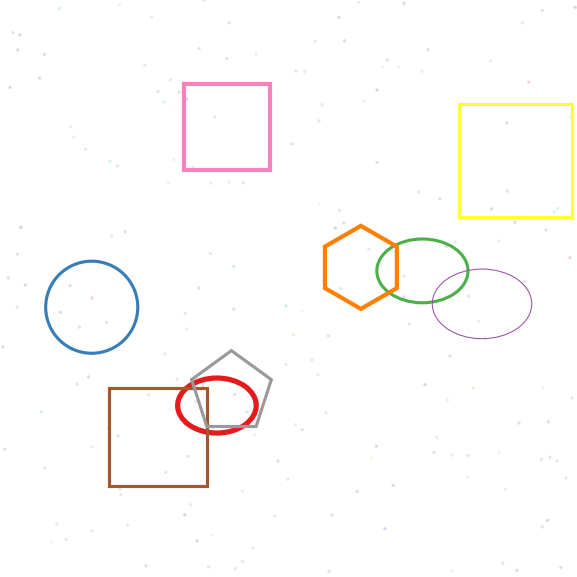[{"shape": "oval", "thickness": 2.5, "radius": 0.34, "center": [0.376, 0.297]}, {"shape": "circle", "thickness": 1.5, "radius": 0.4, "center": [0.159, 0.467]}, {"shape": "oval", "thickness": 1.5, "radius": 0.39, "center": [0.731, 0.53]}, {"shape": "oval", "thickness": 0.5, "radius": 0.43, "center": [0.835, 0.473]}, {"shape": "hexagon", "thickness": 2, "radius": 0.36, "center": [0.625, 0.536]}, {"shape": "square", "thickness": 1.5, "radius": 0.49, "center": [0.892, 0.721]}, {"shape": "square", "thickness": 1.5, "radius": 0.43, "center": [0.274, 0.242]}, {"shape": "square", "thickness": 2, "radius": 0.37, "center": [0.393, 0.779]}, {"shape": "pentagon", "thickness": 1.5, "radius": 0.36, "center": [0.401, 0.319]}]